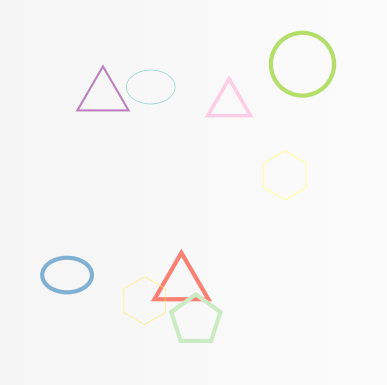[{"shape": "oval", "thickness": 0.5, "radius": 0.31, "center": [0.389, 0.774]}, {"shape": "hexagon", "thickness": 1, "radius": 0.32, "center": [0.736, 0.545]}, {"shape": "triangle", "thickness": 3, "radius": 0.4, "center": [0.468, 0.263]}, {"shape": "oval", "thickness": 3, "radius": 0.32, "center": [0.173, 0.286]}, {"shape": "circle", "thickness": 3, "radius": 0.41, "center": [0.781, 0.833]}, {"shape": "triangle", "thickness": 2.5, "radius": 0.32, "center": [0.591, 0.732]}, {"shape": "triangle", "thickness": 1.5, "radius": 0.38, "center": [0.266, 0.751]}, {"shape": "pentagon", "thickness": 3, "radius": 0.33, "center": [0.505, 0.169]}, {"shape": "hexagon", "thickness": 0.5, "radius": 0.31, "center": [0.373, 0.219]}]